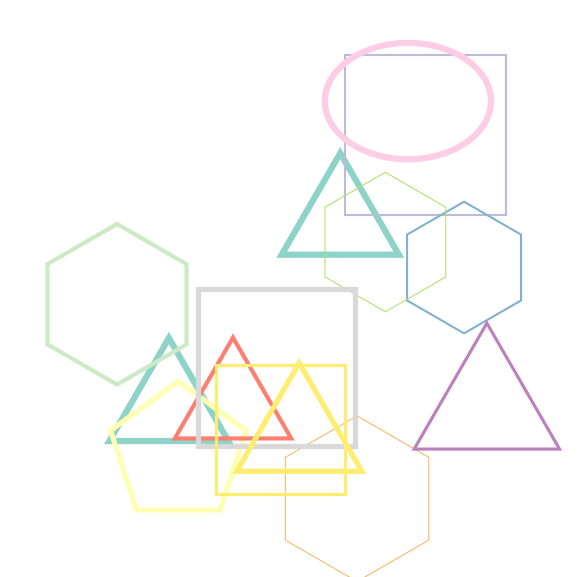[{"shape": "triangle", "thickness": 3, "radius": 0.59, "center": [0.292, 0.295]}, {"shape": "triangle", "thickness": 3, "radius": 0.59, "center": [0.589, 0.617]}, {"shape": "pentagon", "thickness": 2.5, "radius": 0.62, "center": [0.309, 0.216]}, {"shape": "square", "thickness": 1, "radius": 0.69, "center": [0.737, 0.766]}, {"shape": "triangle", "thickness": 2, "radius": 0.58, "center": [0.403, 0.298]}, {"shape": "hexagon", "thickness": 1, "radius": 0.57, "center": [0.804, 0.536]}, {"shape": "hexagon", "thickness": 0.5, "radius": 0.72, "center": [0.618, 0.136]}, {"shape": "hexagon", "thickness": 0.5, "radius": 0.6, "center": [0.667, 0.58]}, {"shape": "oval", "thickness": 3, "radius": 0.72, "center": [0.706, 0.824]}, {"shape": "square", "thickness": 2.5, "radius": 0.68, "center": [0.479, 0.363]}, {"shape": "triangle", "thickness": 1.5, "radius": 0.73, "center": [0.843, 0.294]}, {"shape": "hexagon", "thickness": 2, "radius": 0.7, "center": [0.203, 0.472]}, {"shape": "square", "thickness": 1.5, "radius": 0.56, "center": [0.486, 0.256]}, {"shape": "triangle", "thickness": 2.5, "radius": 0.63, "center": [0.518, 0.246]}]